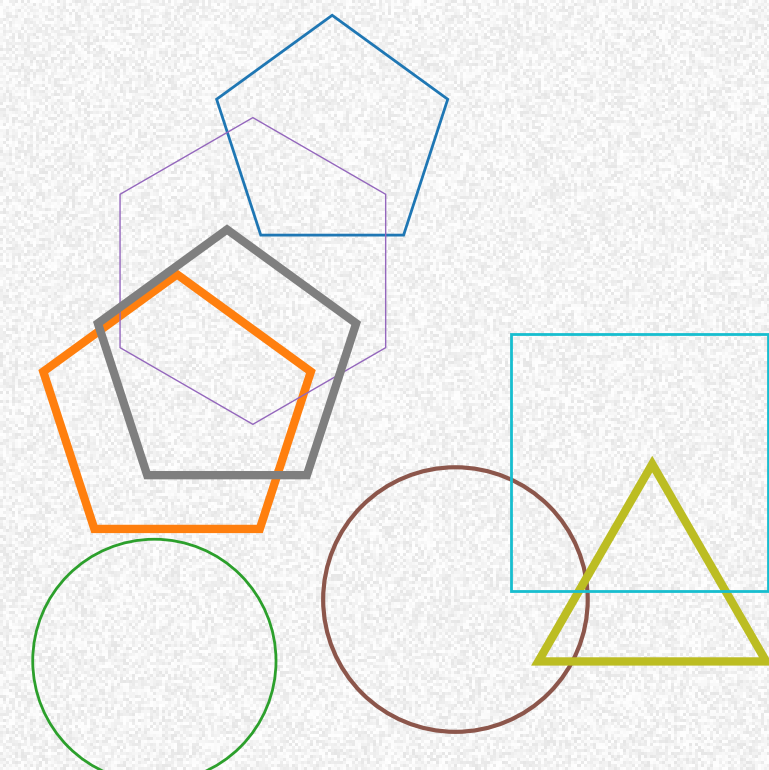[{"shape": "pentagon", "thickness": 1, "radius": 0.79, "center": [0.431, 0.822]}, {"shape": "pentagon", "thickness": 3, "radius": 0.91, "center": [0.23, 0.461]}, {"shape": "circle", "thickness": 1, "radius": 0.79, "center": [0.2, 0.142]}, {"shape": "hexagon", "thickness": 0.5, "radius": 1.0, "center": [0.328, 0.648]}, {"shape": "circle", "thickness": 1.5, "radius": 0.86, "center": [0.591, 0.221]}, {"shape": "pentagon", "thickness": 3, "radius": 0.88, "center": [0.295, 0.526]}, {"shape": "triangle", "thickness": 3, "radius": 0.85, "center": [0.847, 0.226]}, {"shape": "square", "thickness": 1, "radius": 0.83, "center": [0.831, 0.4]}]